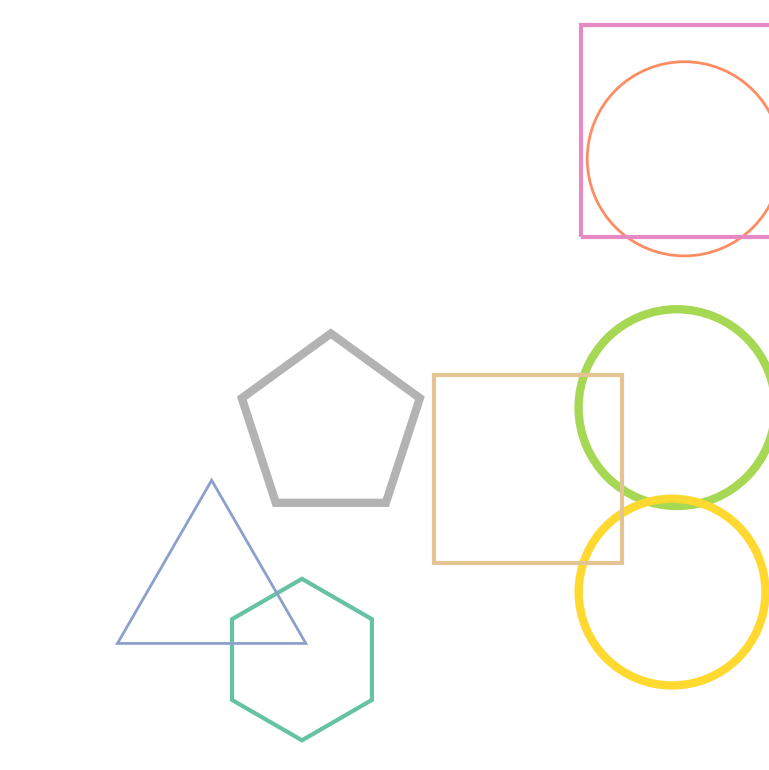[{"shape": "hexagon", "thickness": 1.5, "radius": 0.52, "center": [0.392, 0.143]}, {"shape": "circle", "thickness": 1, "radius": 0.63, "center": [0.889, 0.794]}, {"shape": "triangle", "thickness": 1, "radius": 0.71, "center": [0.275, 0.235]}, {"shape": "square", "thickness": 1.5, "radius": 0.69, "center": [0.892, 0.83]}, {"shape": "circle", "thickness": 3, "radius": 0.64, "center": [0.879, 0.471]}, {"shape": "circle", "thickness": 3, "radius": 0.61, "center": [0.873, 0.231]}, {"shape": "square", "thickness": 1.5, "radius": 0.61, "center": [0.686, 0.391]}, {"shape": "pentagon", "thickness": 3, "radius": 0.61, "center": [0.43, 0.445]}]